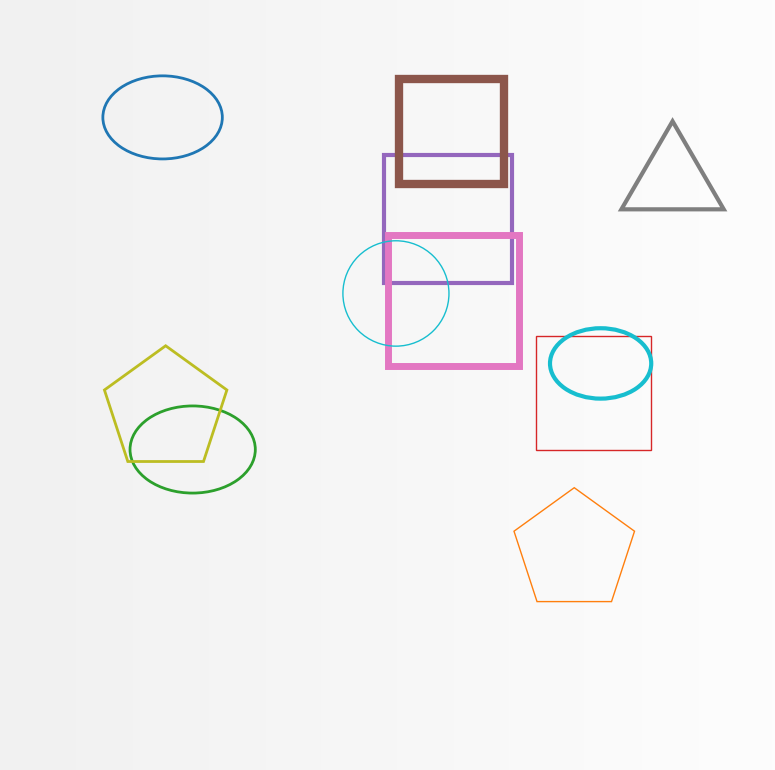[{"shape": "oval", "thickness": 1, "radius": 0.39, "center": [0.21, 0.848]}, {"shape": "pentagon", "thickness": 0.5, "radius": 0.41, "center": [0.741, 0.285]}, {"shape": "oval", "thickness": 1, "radius": 0.4, "center": [0.249, 0.416]}, {"shape": "square", "thickness": 0.5, "radius": 0.37, "center": [0.766, 0.489]}, {"shape": "square", "thickness": 1.5, "radius": 0.42, "center": [0.578, 0.715]}, {"shape": "square", "thickness": 3, "radius": 0.34, "center": [0.583, 0.829]}, {"shape": "square", "thickness": 2.5, "radius": 0.42, "center": [0.585, 0.61]}, {"shape": "triangle", "thickness": 1.5, "radius": 0.38, "center": [0.868, 0.766]}, {"shape": "pentagon", "thickness": 1, "radius": 0.42, "center": [0.214, 0.468]}, {"shape": "circle", "thickness": 0.5, "radius": 0.34, "center": [0.511, 0.619]}, {"shape": "oval", "thickness": 1.5, "radius": 0.33, "center": [0.775, 0.528]}]